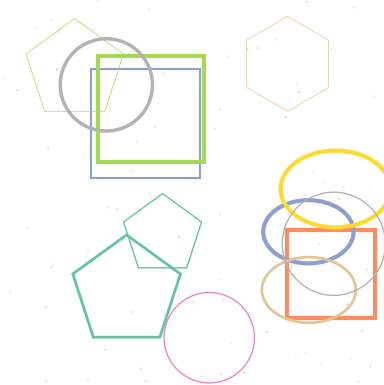[{"shape": "pentagon", "thickness": 1, "radius": 0.53, "center": [0.422, 0.391]}, {"shape": "pentagon", "thickness": 2, "radius": 0.73, "center": [0.329, 0.243]}, {"shape": "square", "thickness": 3, "radius": 0.57, "center": [0.86, 0.288]}, {"shape": "oval", "thickness": 3, "radius": 0.59, "center": [0.801, 0.398]}, {"shape": "square", "thickness": 1.5, "radius": 0.71, "center": [0.377, 0.679]}, {"shape": "circle", "thickness": 1, "radius": 0.59, "center": [0.544, 0.123]}, {"shape": "pentagon", "thickness": 0.5, "radius": 0.67, "center": [0.194, 0.819]}, {"shape": "square", "thickness": 3, "radius": 0.69, "center": [0.392, 0.716]}, {"shape": "oval", "thickness": 3, "radius": 0.71, "center": [0.871, 0.509]}, {"shape": "oval", "thickness": 2, "radius": 0.61, "center": [0.802, 0.247]}, {"shape": "hexagon", "thickness": 0.5, "radius": 0.62, "center": [0.747, 0.834]}, {"shape": "circle", "thickness": 2.5, "radius": 0.6, "center": [0.276, 0.78]}, {"shape": "circle", "thickness": 1, "radius": 0.67, "center": [0.867, 0.367]}]